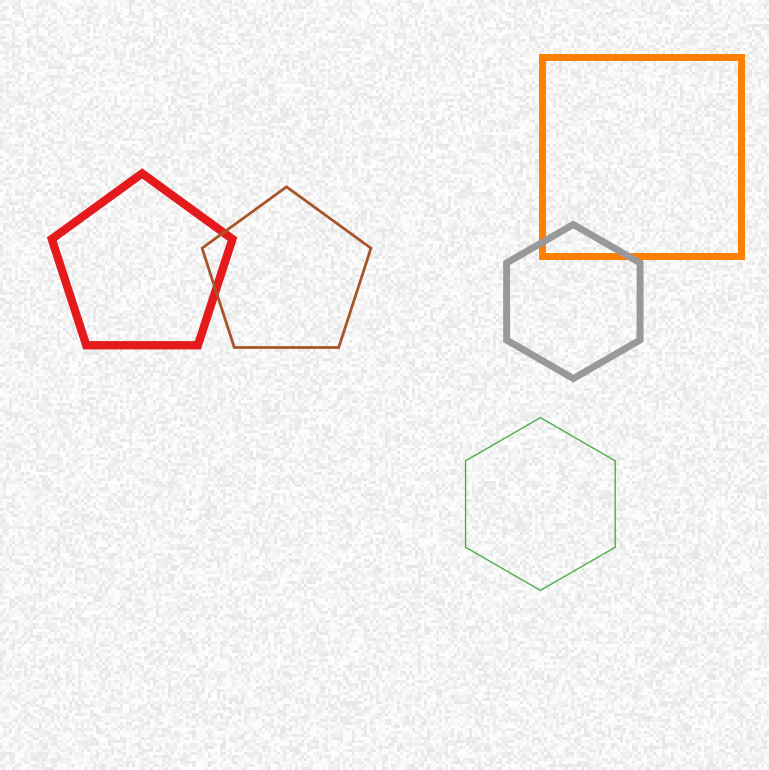[{"shape": "pentagon", "thickness": 3, "radius": 0.62, "center": [0.185, 0.651]}, {"shape": "hexagon", "thickness": 0.5, "radius": 0.56, "center": [0.702, 0.345]}, {"shape": "square", "thickness": 2.5, "radius": 0.65, "center": [0.833, 0.797]}, {"shape": "pentagon", "thickness": 1, "radius": 0.58, "center": [0.372, 0.642]}, {"shape": "hexagon", "thickness": 2.5, "radius": 0.5, "center": [0.745, 0.608]}]